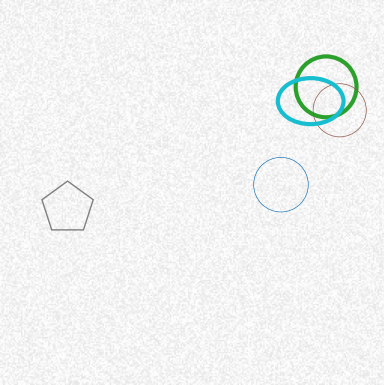[{"shape": "circle", "thickness": 0.5, "radius": 0.35, "center": [0.73, 0.52]}, {"shape": "circle", "thickness": 3, "radius": 0.4, "center": [0.847, 0.774]}, {"shape": "circle", "thickness": 0.5, "radius": 0.35, "center": [0.882, 0.714]}, {"shape": "pentagon", "thickness": 1, "radius": 0.35, "center": [0.176, 0.46]}, {"shape": "oval", "thickness": 3, "radius": 0.43, "center": [0.807, 0.737]}]